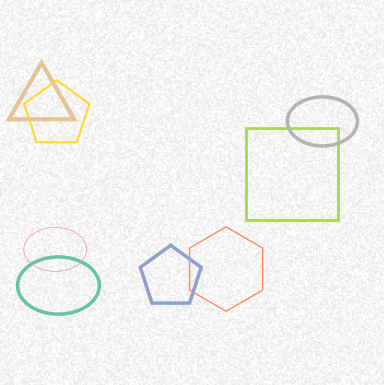[{"shape": "oval", "thickness": 2.5, "radius": 0.53, "center": [0.152, 0.258]}, {"shape": "hexagon", "thickness": 1, "radius": 0.55, "center": [0.587, 0.301]}, {"shape": "pentagon", "thickness": 2.5, "radius": 0.42, "center": [0.443, 0.28]}, {"shape": "oval", "thickness": 0.5, "radius": 0.41, "center": [0.144, 0.352]}, {"shape": "square", "thickness": 2, "radius": 0.6, "center": [0.758, 0.548]}, {"shape": "pentagon", "thickness": 1.5, "radius": 0.45, "center": [0.147, 0.703]}, {"shape": "triangle", "thickness": 3, "radius": 0.49, "center": [0.108, 0.739]}, {"shape": "oval", "thickness": 2.5, "radius": 0.46, "center": [0.837, 0.685]}]